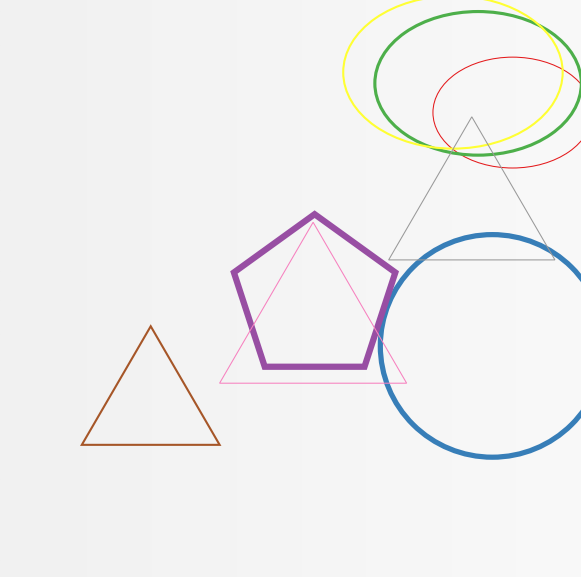[{"shape": "oval", "thickness": 0.5, "radius": 0.69, "center": [0.882, 0.804]}, {"shape": "circle", "thickness": 2.5, "radius": 0.96, "center": [0.847, 0.4]}, {"shape": "oval", "thickness": 1.5, "radius": 0.89, "center": [0.823, 0.855]}, {"shape": "pentagon", "thickness": 3, "radius": 0.73, "center": [0.541, 0.482]}, {"shape": "oval", "thickness": 1, "radius": 0.94, "center": [0.779, 0.874]}, {"shape": "triangle", "thickness": 1, "radius": 0.68, "center": [0.259, 0.297]}, {"shape": "triangle", "thickness": 0.5, "radius": 0.93, "center": [0.539, 0.428]}, {"shape": "triangle", "thickness": 0.5, "radius": 0.83, "center": [0.812, 0.632]}]